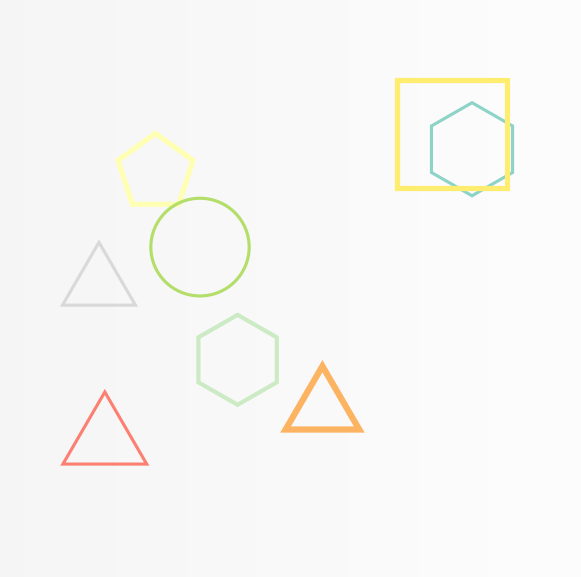[{"shape": "hexagon", "thickness": 1.5, "radius": 0.4, "center": [0.812, 0.741]}, {"shape": "pentagon", "thickness": 2.5, "radius": 0.34, "center": [0.268, 0.7]}, {"shape": "triangle", "thickness": 1.5, "radius": 0.42, "center": [0.18, 0.237]}, {"shape": "triangle", "thickness": 3, "radius": 0.37, "center": [0.555, 0.292]}, {"shape": "circle", "thickness": 1.5, "radius": 0.42, "center": [0.344, 0.571]}, {"shape": "triangle", "thickness": 1.5, "radius": 0.36, "center": [0.17, 0.507]}, {"shape": "hexagon", "thickness": 2, "radius": 0.39, "center": [0.409, 0.376]}, {"shape": "square", "thickness": 2.5, "radius": 0.47, "center": [0.778, 0.767]}]